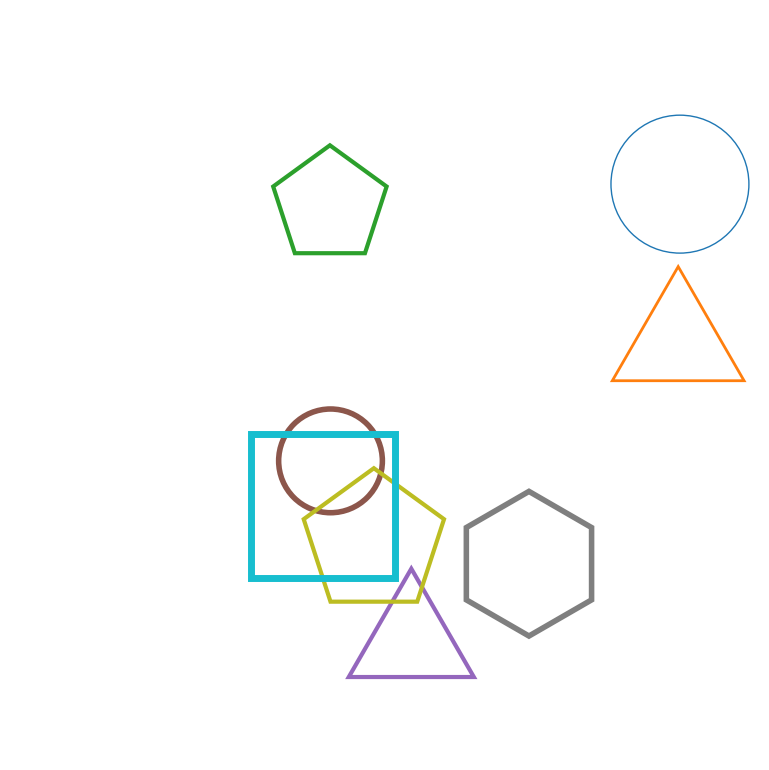[{"shape": "circle", "thickness": 0.5, "radius": 0.45, "center": [0.883, 0.761]}, {"shape": "triangle", "thickness": 1, "radius": 0.49, "center": [0.881, 0.555]}, {"shape": "pentagon", "thickness": 1.5, "radius": 0.39, "center": [0.428, 0.734]}, {"shape": "triangle", "thickness": 1.5, "radius": 0.47, "center": [0.534, 0.168]}, {"shape": "circle", "thickness": 2, "radius": 0.34, "center": [0.429, 0.401]}, {"shape": "hexagon", "thickness": 2, "radius": 0.47, "center": [0.687, 0.268]}, {"shape": "pentagon", "thickness": 1.5, "radius": 0.48, "center": [0.486, 0.296]}, {"shape": "square", "thickness": 2.5, "radius": 0.47, "center": [0.42, 0.343]}]